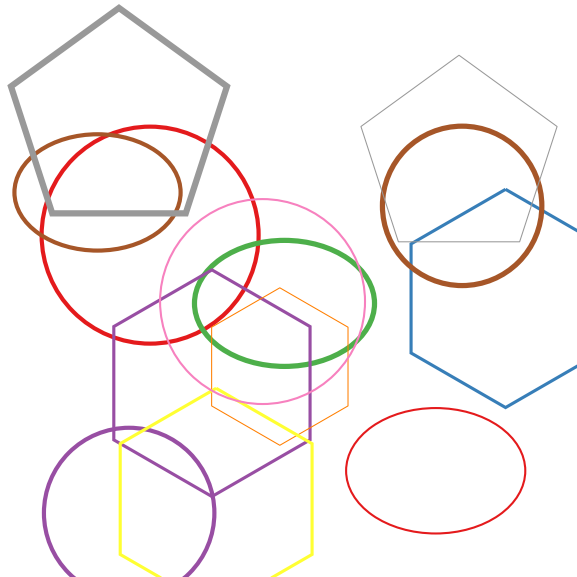[{"shape": "circle", "thickness": 2, "radius": 0.94, "center": [0.26, 0.592]}, {"shape": "oval", "thickness": 1, "radius": 0.78, "center": [0.754, 0.184]}, {"shape": "hexagon", "thickness": 1.5, "radius": 0.94, "center": [0.875, 0.482]}, {"shape": "oval", "thickness": 2.5, "radius": 0.78, "center": [0.493, 0.474]}, {"shape": "circle", "thickness": 2, "radius": 0.74, "center": [0.224, 0.111]}, {"shape": "hexagon", "thickness": 1.5, "radius": 0.98, "center": [0.367, 0.336]}, {"shape": "hexagon", "thickness": 0.5, "radius": 0.68, "center": [0.485, 0.364]}, {"shape": "hexagon", "thickness": 1.5, "radius": 0.96, "center": [0.374, 0.135]}, {"shape": "oval", "thickness": 2, "radius": 0.72, "center": [0.169, 0.666]}, {"shape": "circle", "thickness": 2.5, "radius": 0.69, "center": [0.8, 0.643]}, {"shape": "circle", "thickness": 1, "radius": 0.89, "center": [0.455, 0.477]}, {"shape": "pentagon", "thickness": 3, "radius": 0.98, "center": [0.206, 0.789]}, {"shape": "pentagon", "thickness": 0.5, "radius": 0.89, "center": [0.795, 0.725]}]